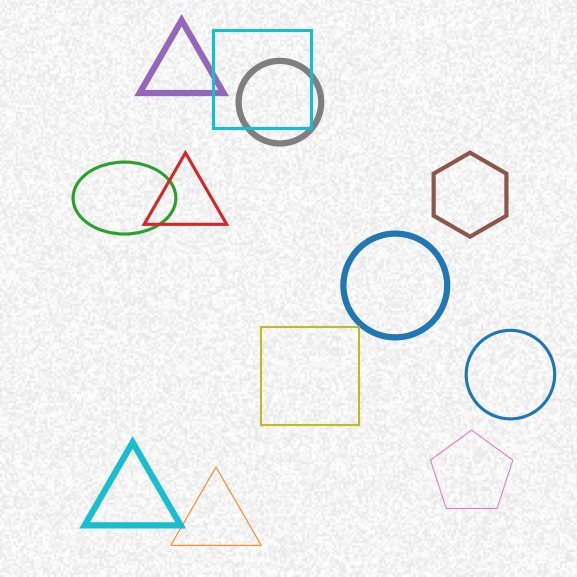[{"shape": "circle", "thickness": 3, "radius": 0.45, "center": [0.685, 0.505]}, {"shape": "circle", "thickness": 1.5, "radius": 0.38, "center": [0.884, 0.35]}, {"shape": "triangle", "thickness": 0.5, "radius": 0.45, "center": [0.374, 0.1]}, {"shape": "oval", "thickness": 1.5, "radius": 0.44, "center": [0.216, 0.656]}, {"shape": "triangle", "thickness": 1.5, "radius": 0.41, "center": [0.321, 0.652]}, {"shape": "triangle", "thickness": 3, "radius": 0.42, "center": [0.315, 0.88]}, {"shape": "hexagon", "thickness": 2, "radius": 0.36, "center": [0.814, 0.662]}, {"shape": "pentagon", "thickness": 0.5, "radius": 0.37, "center": [0.817, 0.179]}, {"shape": "circle", "thickness": 3, "radius": 0.36, "center": [0.485, 0.822]}, {"shape": "square", "thickness": 1, "radius": 0.42, "center": [0.537, 0.348]}, {"shape": "triangle", "thickness": 3, "radius": 0.48, "center": [0.23, 0.137]}, {"shape": "square", "thickness": 1.5, "radius": 0.43, "center": [0.453, 0.862]}]